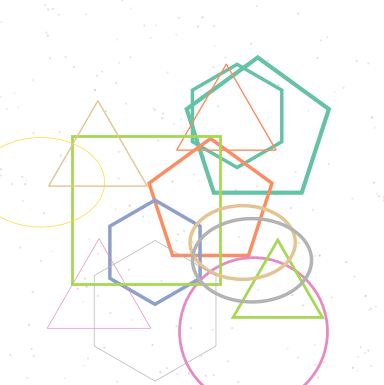[{"shape": "pentagon", "thickness": 3, "radius": 0.97, "center": [0.67, 0.657]}, {"shape": "hexagon", "thickness": 2.5, "radius": 0.67, "center": [0.616, 0.699]}, {"shape": "triangle", "thickness": 1, "radius": 0.75, "center": [0.588, 0.684]}, {"shape": "pentagon", "thickness": 2.5, "radius": 0.84, "center": [0.547, 0.472]}, {"shape": "hexagon", "thickness": 2.5, "radius": 0.68, "center": [0.403, 0.345]}, {"shape": "circle", "thickness": 2, "radius": 0.96, "center": [0.658, 0.139]}, {"shape": "triangle", "thickness": 0.5, "radius": 0.78, "center": [0.257, 0.225]}, {"shape": "square", "thickness": 2, "radius": 0.96, "center": [0.378, 0.454]}, {"shape": "triangle", "thickness": 2, "radius": 0.67, "center": [0.721, 0.243]}, {"shape": "oval", "thickness": 0.5, "radius": 0.83, "center": [0.106, 0.527]}, {"shape": "triangle", "thickness": 1, "radius": 0.74, "center": [0.254, 0.591]}, {"shape": "oval", "thickness": 2.5, "radius": 0.68, "center": [0.63, 0.37]}, {"shape": "hexagon", "thickness": 0.5, "radius": 0.91, "center": [0.403, 0.193]}, {"shape": "oval", "thickness": 2.5, "radius": 0.77, "center": [0.655, 0.324]}]